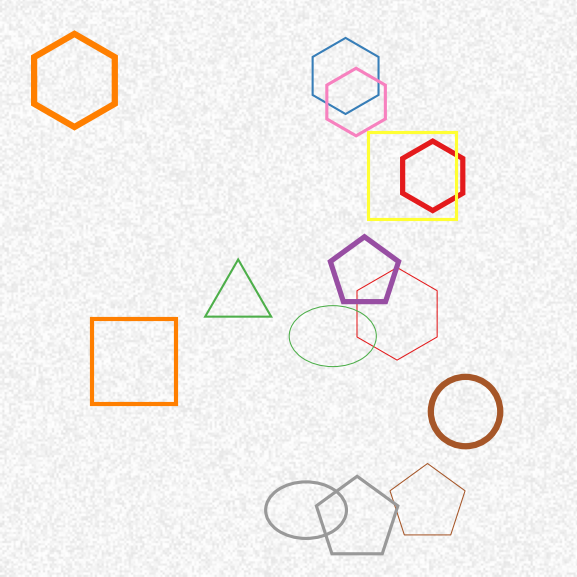[{"shape": "hexagon", "thickness": 2.5, "radius": 0.3, "center": [0.749, 0.695]}, {"shape": "hexagon", "thickness": 0.5, "radius": 0.4, "center": [0.688, 0.456]}, {"shape": "hexagon", "thickness": 1, "radius": 0.33, "center": [0.598, 0.868]}, {"shape": "oval", "thickness": 0.5, "radius": 0.38, "center": [0.576, 0.417]}, {"shape": "triangle", "thickness": 1, "radius": 0.33, "center": [0.412, 0.484]}, {"shape": "pentagon", "thickness": 2.5, "radius": 0.31, "center": [0.631, 0.527]}, {"shape": "hexagon", "thickness": 3, "radius": 0.4, "center": [0.129, 0.86]}, {"shape": "square", "thickness": 2, "radius": 0.37, "center": [0.232, 0.373]}, {"shape": "square", "thickness": 1.5, "radius": 0.38, "center": [0.713, 0.696]}, {"shape": "pentagon", "thickness": 0.5, "radius": 0.34, "center": [0.74, 0.128]}, {"shape": "circle", "thickness": 3, "radius": 0.3, "center": [0.806, 0.286]}, {"shape": "hexagon", "thickness": 1.5, "radius": 0.29, "center": [0.617, 0.822]}, {"shape": "oval", "thickness": 1.5, "radius": 0.35, "center": [0.53, 0.116]}, {"shape": "pentagon", "thickness": 1.5, "radius": 0.37, "center": [0.618, 0.1]}]